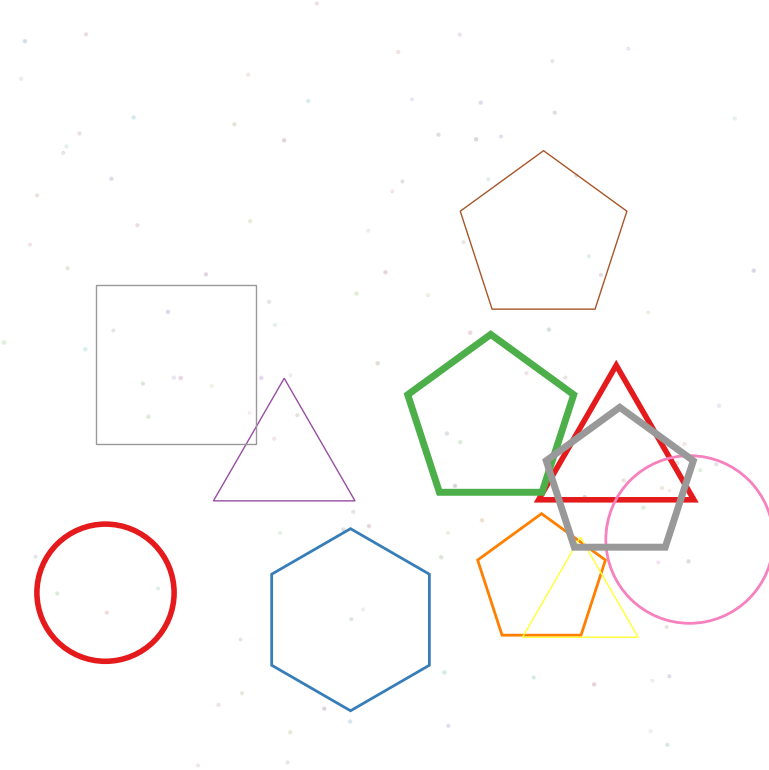[{"shape": "circle", "thickness": 2, "radius": 0.45, "center": [0.137, 0.23]}, {"shape": "triangle", "thickness": 2, "radius": 0.58, "center": [0.8, 0.409]}, {"shape": "hexagon", "thickness": 1, "radius": 0.59, "center": [0.455, 0.195]}, {"shape": "pentagon", "thickness": 2.5, "radius": 0.57, "center": [0.637, 0.452]}, {"shape": "triangle", "thickness": 0.5, "radius": 0.53, "center": [0.369, 0.403]}, {"shape": "pentagon", "thickness": 1, "radius": 0.44, "center": [0.703, 0.246]}, {"shape": "triangle", "thickness": 0.5, "radius": 0.43, "center": [0.754, 0.216]}, {"shape": "pentagon", "thickness": 0.5, "radius": 0.57, "center": [0.706, 0.691]}, {"shape": "circle", "thickness": 1, "radius": 0.54, "center": [0.896, 0.299]}, {"shape": "square", "thickness": 0.5, "radius": 0.52, "center": [0.229, 0.527]}, {"shape": "pentagon", "thickness": 2.5, "radius": 0.5, "center": [0.805, 0.371]}]